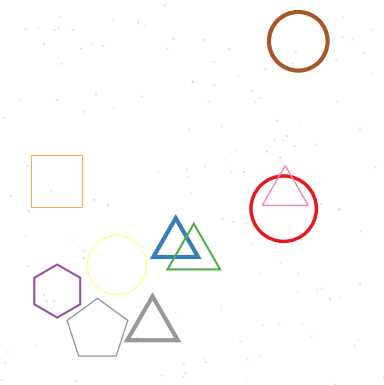[{"shape": "circle", "thickness": 2.5, "radius": 0.42, "center": [0.737, 0.458]}, {"shape": "triangle", "thickness": 3, "radius": 0.34, "center": [0.456, 0.366]}, {"shape": "triangle", "thickness": 1.5, "radius": 0.4, "center": [0.503, 0.34]}, {"shape": "hexagon", "thickness": 1.5, "radius": 0.34, "center": [0.149, 0.244]}, {"shape": "square", "thickness": 0.5, "radius": 0.33, "center": [0.146, 0.53]}, {"shape": "circle", "thickness": 0.5, "radius": 0.39, "center": [0.303, 0.311]}, {"shape": "circle", "thickness": 3, "radius": 0.38, "center": [0.775, 0.893]}, {"shape": "triangle", "thickness": 1, "radius": 0.34, "center": [0.741, 0.501]}, {"shape": "pentagon", "thickness": 1, "radius": 0.41, "center": [0.253, 0.142]}, {"shape": "triangle", "thickness": 3, "radius": 0.38, "center": [0.396, 0.154]}]